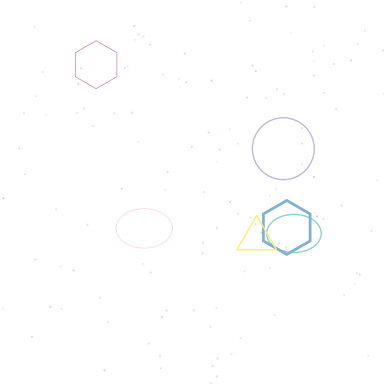[{"shape": "oval", "thickness": 1, "radius": 0.35, "center": [0.763, 0.394]}, {"shape": "circle", "thickness": 1, "radius": 0.4, "center": [0.736, 0.614]}, {"shape": "hexagon", "thickness": 2, "radius": 0.35, "center": [0.745, 0.409]}, {"shape": "oval", "thickness": 0.5, "radius": 0.37, "center": [0.374, 0.407]}, {"shape": "hexagon", "thickness": 0.5, "radius": 0.31, "center": [0.25, 0.832]}, {"shape": "triangle", "thickness": 1, "radius": 0.3, "center": [0.667, 0.381]}]